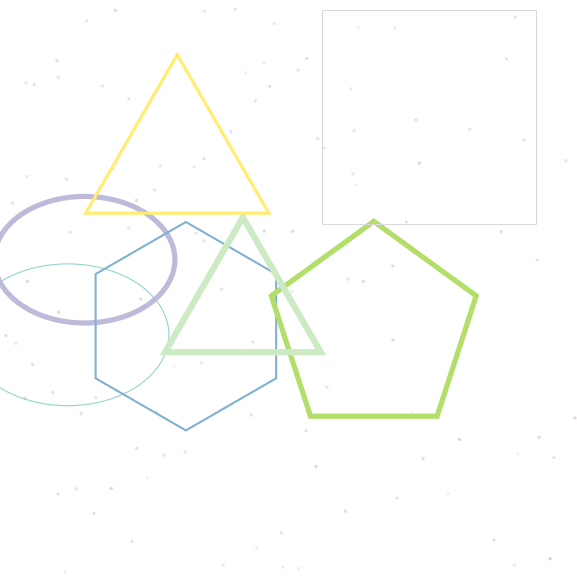[{"shape": "oval", "thickness": 0.5, "radius": 0.88, "center": [0.117, 0.419]}, {"shape": "oval", "thickness": 2.5, "radius": 0.78, "center": [0.146, 0.549]}, {"shape": "hexagon", "thickness": 1, "radius": 0.9, "center": [0.322, 0.434]}, {"shape": "pentagon", "thickness": 2.5, "radius": 0.93, "center": [0.647, 0.429]}, {"shape": "square", "thickness": 0.5, "radius": 0.93, "center": [0.743, 0.797]}, {"shape": "triangle", "thickness": 3, "radius": 0.78, "center": [0.421, 0.467]}, {"shape": "triangle", "thickness": 1.5, "radius": 0.92, "center": [0.307, 0.722]}]